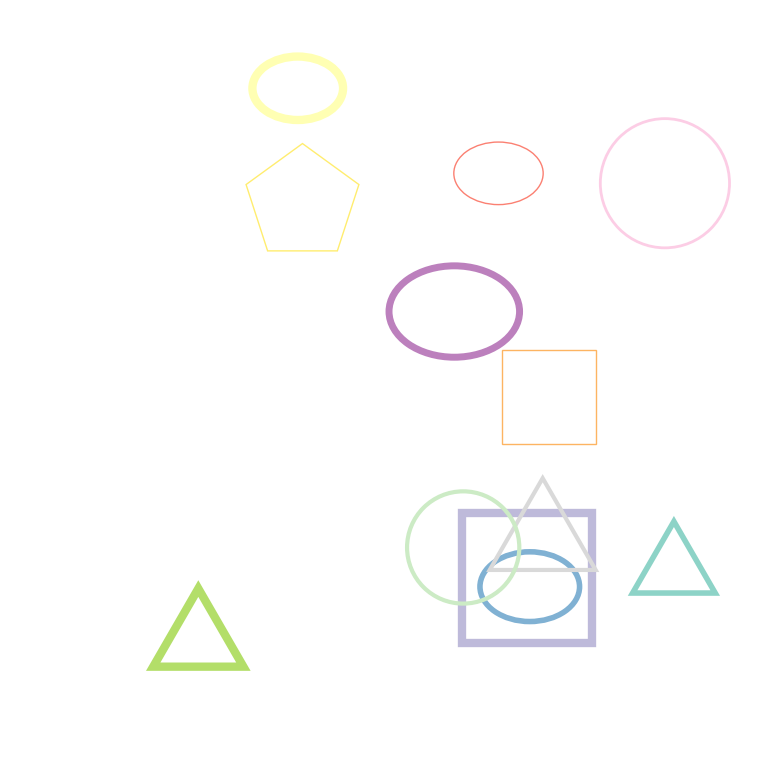[{"shape": "triangle", "thickness": 2, "radius": 0.31, "center": [0.875, 0.261]}, {"shape": "oval", "thickness": 3, "radius": 0.29, "center": [0.387, 0.885]}, {"shape": "square", "thickness": 3, "radius": 0.42, "center": [0.684, 0.249]}, {"shape": "oval", "thickness": 0.5, "radius": 0.29, "center": [0.647, 0.775]}, {"shape": "oval", "thickness": 2, "radius": 0.32, "center": [0.688, 0.238]}, {"shape": "square", "thickness": 0.5, "radius": 0.31, "center": [0.713, 0.484]}, {"shape": "triangle", "thickness": 3, "radius": 0.34, "center": [0.258, 0.168]}, {"shape": "circle", "thickness": 1, "radius": 0.42, "center": [0.864, 0.762]}, {"shape": "triangle", "thickness": 1.5, "radius": 0.4, "center": [0.705, 0.3]}, {"shape": "oval", "thickness": 2.5, "radius": 0.42, "center": [0.59, 0.595]}, {"shape": "circle", "thickness": 1.5, "radius": 0.36, "center": [0.602, 0.289]}, {"shape": "pentagon", "thickness": 0.5, "radius": 0.39, "center": [0.393, 0.737]}]